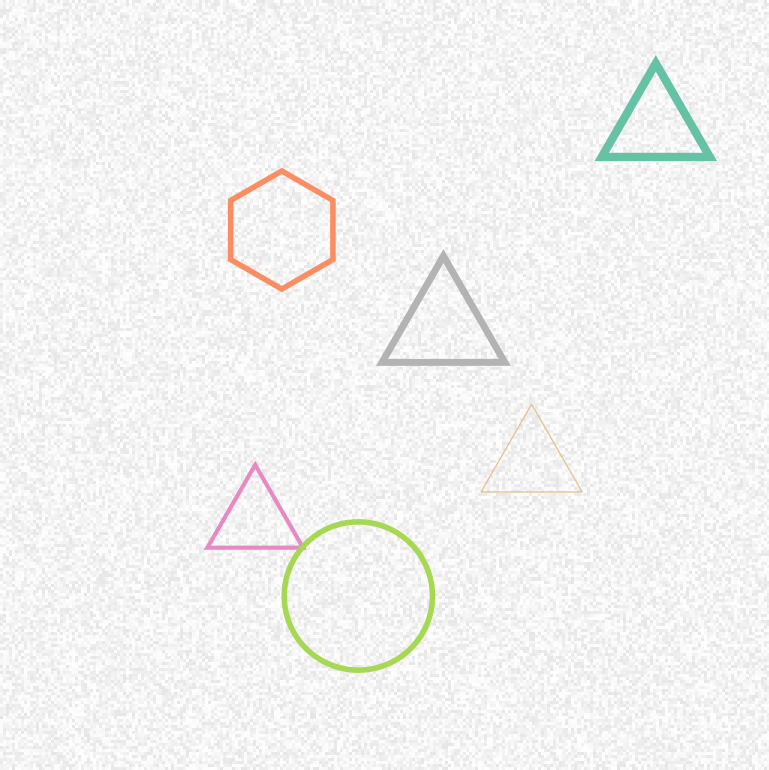[{"shape": "triangle", "thickness": 3, "radius": 0.41, "center": [0.852, 0.837]}, {"shape": "hexagon", "thickness": 2, "radius": 0.38, "center": [0.366, 0.701]}, {"shape": "triangle", "thickness": 1.5, "radius": 0.36, "center": [0.331, 0.325]}, {"shape": "circle", "thickness": 2, "radius": 0.48, "center": [0.465, 0.226]}, {"shape": "triangle", "thickness": 0.5, "radius": 0.38, "center": [0.69, 0.399]}, {"shape": "triangle", "thickness": 2.5, "radius": 0.46, "center": [0.576, 0.575]}]